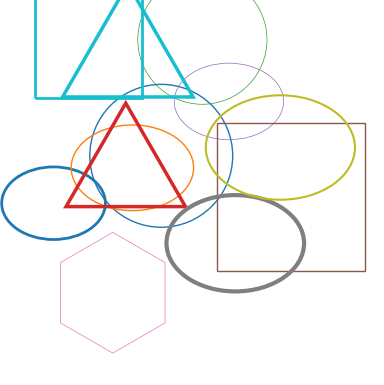[{"shape": "circle", "thickness": 1, "radius": 0.93, "center": [0.419, 0.595]}, {"shape": "oval", "thickness": 2, "radius": 0.67, "center": [0.139, 0.472]}, {"shape": "oval", "thickness": 1, "radius": 0.79, "center": [0.344, 0.564]}, {"shape": "circle", "thickness": 0.5, "radius": 0.84, "center": [0.526, 0.897]}, {"shape": "triangle", "thickness": 2.5, "radius": 0.9, "center": [0.327, 0.553]}, {"shape": "oval", "thickness": 0.5, "radius": 0.71, "center": [0.595, 0.737]}, {"shape": "square", "thickness": 1, "radius": 0.96, "center": [0.756, 0.489]}, {"shape": "hexagon", "thickness": 0.5, "radius": 0.78, "center": [0.293, 0.24]}, {"shape": "oval", "thickness": 3, "radius": 0.89, "center": [0.611, 0.368]}, {"shape": "oval", "thickness": 1.5, "radius": 0.97, "center": [0.728, 0.617]}, {"shape": "triangle", "thickness": 2.5, "radius": 0.98, "center": [0.332, 0.846]}, {"shape": "square", "thickness": 2, "radius": 0.7, "center": [0.23, 0.886]}]